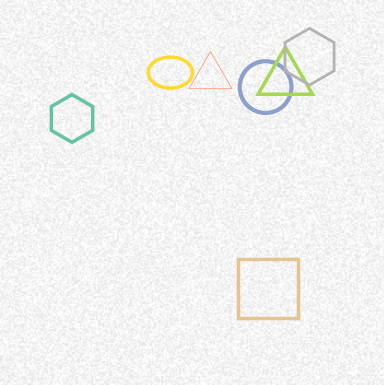[{"shape": "hexagon", "thickness": 2.5, "radius": 0.31, "center": [0.187, 0.692]}, {"shape": "triangle", "thickness": 0.5, "radius": 0.32, "center": [0.547, 0.802]}, {"shape": "circle", "thickness": 3, "radius": 0.34, "center": [0.69, 0.774]}, {"shape": "triangle", "thickness": 2.5, "radius": 0.41, "center": [0.741, 0.796]}, {"shape": "oval", "thickness": 2.5, "radius": 0.29, "center": [0.442, 0.811]}, {"shape": "square", "thickness": 2.5, "radius": 0.38, "center": [0.696, 0.252]}, {"shape": "hexagon", "thickness": 2, "radius": 0.37, "center": [0.804, 0.853]}]